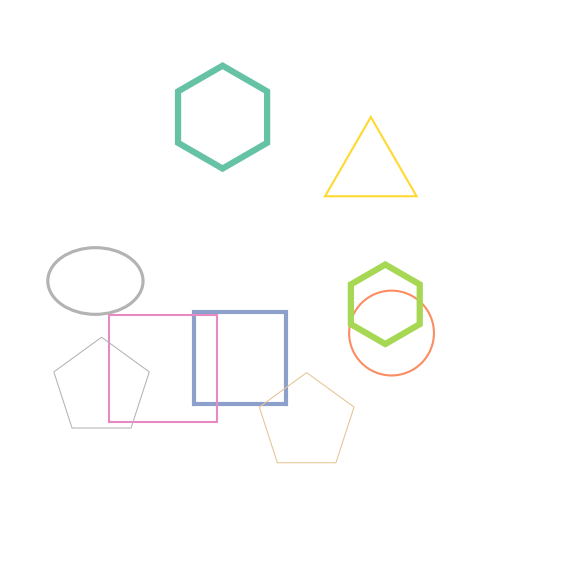[{"shape": "hexagon", "thickness": 3, "radius": 0.45, "center": [0.385, 0.796]}, {"shape": "circle", "thickness": 1, "radius": 0.37, "center": [0.678, 0.422]}, {"shape": "square", "thickness": 2, "radius": 0.4, "center": [0.416, 0.38]}, {"shape": "square", "thickness": 1, "radius": 0.47, "center": [0.282, 0.361]}, {"shape": "hexagon", "thickness": 3, "radius": 0.34, "center": [0.667, 0.472]}, {"shape": "triangle", "thickness": 1, "radius": 0.46, "center": [0.642, 0.705]}, {"shape": "pentagon", "thickness": 0.5, "radius": 0.43, "center": [0.531, 0.268]}, {"shape": "oval", "thickness": 1.5, "radius": 0.41, "center": [0.165, 0.513]}, {"shape": "pentagon", "thickness": 0.5, "radius": 0.43, "center": [0.176, 0.328]}]